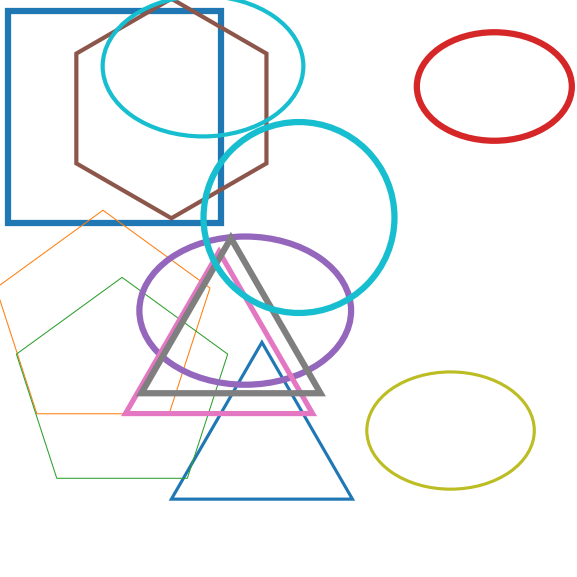[{"shape": "triangle", "thickness": 1.5, "radius": 0.91, "center": [0.454, 0.225]}, {"shape": "square", "thickness": 3, "radius": 0.92, "center": [0.198, 0.797]}, {"shape": "pentagon", "thickness": 0.5, "radius": 0.97, "center": [0.178, 0.44]}, {"shape": "pentagon", "thickness": 0.5, "radius": 0.96, "center": [0.211, 0.326]}, {"shape": "oval", "thickness": 3, "radius": 0.67, "center": [0.856, 0.849]}, {"shape": "oval", "thickness": 3, "radius": 0.92, "center": [0.425, 0.461]}, {"shape": "hexagon", "thickness": 2, "radius": 0.95, "center": [0.297, 0.811]}, {"shape": "triangle", "thickness": 2.5, "radius": 0.93, "center": [0.379, 0.376]}, {"shape": "triangle", "thickness": 3, "radius": 0.9, "center": [0.4, 0.408]}, {"shape": "oval", "thickness": 1.5, "radius": 0.72, "center": [0.78, 0.254]}, {"shape": "oval", "thickness": 2, "radius": 0.87, "center": [0.352, 0.885]}, {"shape": "circle", "thickness": 3, "radius": 0.83, "center": [0.518, 0.622]}]